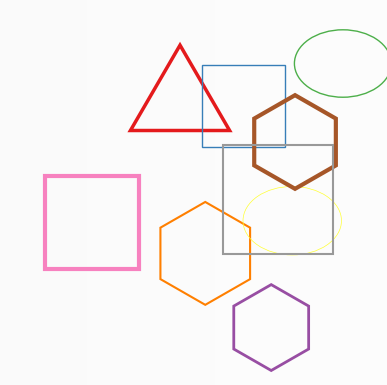[{"shape": "triangle", "thickness": 2.5, "radius": 0.74, "center": [0.465, 0.735]}, {"shape": "square", "thickness": 1, "radius": 0.53, "center": [0.629, 0.725]}, {"shape": "oval", "thickness": 1, "radius": 0.63, "center": [0.885, 0.835]}, {"shape": "hexagon", "thickness": 2, "radius": 0.56, "center": [0.7, 0.149]}, {"shape": "hexagon", "thickness": 1.5, "radius": 0.67, "center": [0.53, 0.342]}, {"shape": "oval", "thickness": 0.5, "radius": 0.64, "center": [0.754, 0.427]}, {"shape": "hexagon", "thickness": 3, "radius": 0.61, "center": [0.761, 0.631]}, {"shape": "square", "thickness": 3, "radius": 0.61, "center": [0.238, 0.422]}, {"shape": "square", "thickness": 1.5, "radius": 0.71, "center": [0.718, 0.481]}]